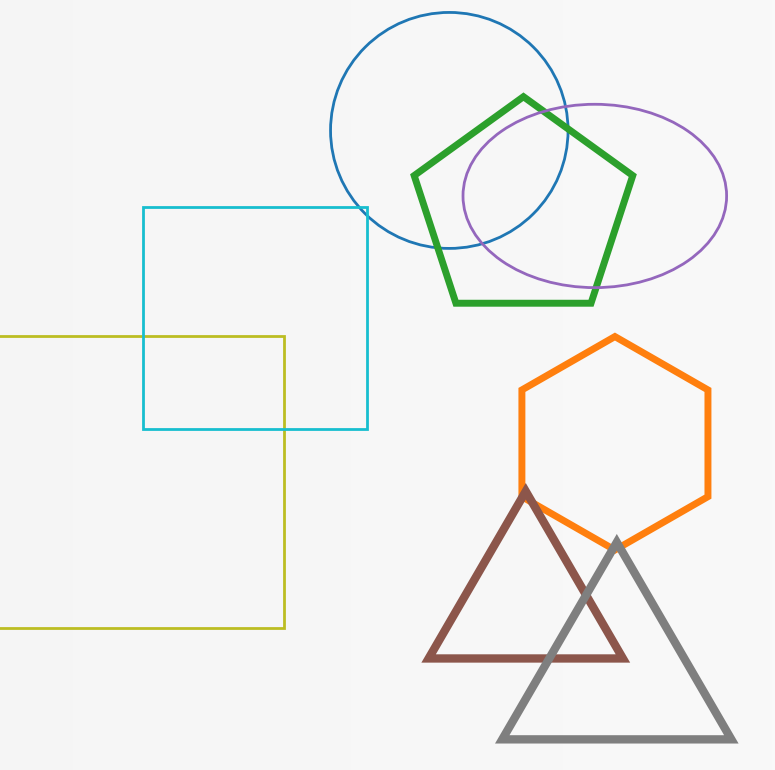[{"shape": "circle", "thickness": 1, "radius": 0.77, "center": [0.58, 0.831]}, {"shape": "hexagon", "thickness": 2.5, "radius": 0.69, "center": [0.793, 0.424]}, {"shape": "pentagon", "thickness": 2.5, "radius": 0.74, "center": [0.675, 0.726]}, {"shape": "oval", "thickness": 1, "radius": 0.85, "center": [0.767, 0.746]}, {"shape": "triangle", "thickness": 3, "radius": 0.72, "center": [0.678, 0.217]}, {"shape": "triangle", "thickness": 3, "radius": 0.85, "center": [0.796, 0.125]}, {"shape": "square", "thickness": 1, "radius": 0.95, "center": [0.177, 0.374]}, {"shape": "square", "thickness": 1, "radius": 0.72, "center": [0.329, 0.587]}]